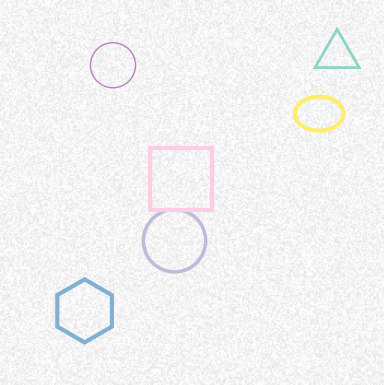[{"shape": "triangle", "thickness": 2, "radius": 0.33, "center": [0.876, 0.858]}, {"shape": "circle", "thickness": 2.5, "radius": 0.4, "center": [0.453, 0.375]}, {"shape": "hexagon", "thickness": 3, "radius": 0.41, "center": [0.22, 0.193]}, {"shape": "square", "thickness": 3, "radius": 0.4, "center": [0.471, 0.535]}, {"shape": "circle", "thickness": 1, "radius": 0.29, "center": [0.293, 0.831]}, {"shape": "oval", "thickness": 3, "radius": 0.32, "center": [0.829, 0.705]}]